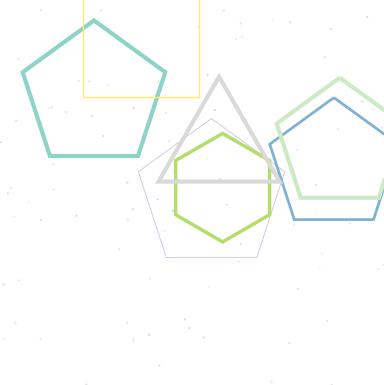[{"shape": "pentagon", "thickness": 3, "radius": 0.97, "center": [0.244, 0.752]}, {"shape": "pentagon", "thickness": 0.5, "radius": 1.0, "center": [0.549, 0.492]}, {"shape": "pentagon", "thickness": 2, "radius": 0.88, "center": [0.867, 0.571]}, {"shape": "hexagon", "thickness": 2.5, "radius": 0.7, "center": [0.578, 0.513]}, {"shape": "triangle", "thickness": 3, "radius": 0.91, "center": [0.569, 0.619]}, {"shape": "pentagon", "thickness": 3, "radius": 0.86, "center": [0.882, 0.626]}, {"shape": "square", "thickness": 1, "radius": 0.75, "center": [0.367, 0.898]}]